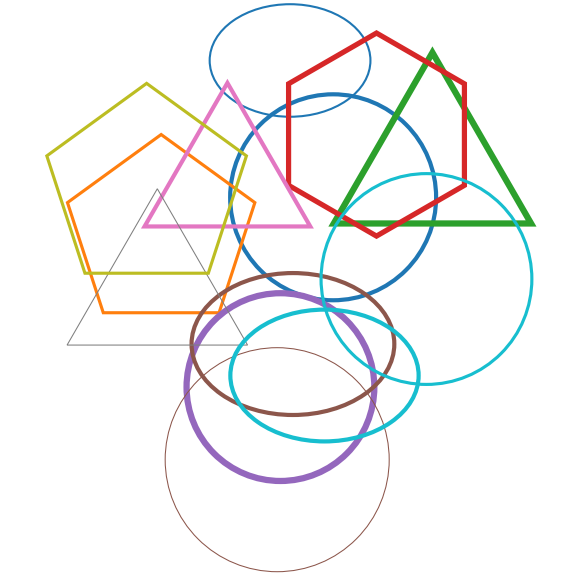[{"shape": "oval", "thickness": 1, "radius": 0.7, "center": [0.502, 0.894]}, {"shape": "circle", "thickness": 2, "radius": 0.89, "center": [0.577, 0.658]}, {"shape": "pentagon", "thickness": 1.5, "radius": 0.85, "center": [0.279, 0.596]}, {"shape": "triangle", "thickness": 3, "radius": 0.99, "center": [0.749, 0.711]}, {"shape": "hexagon", "thickness": 2.5, "radius": 0.88, "center": [0.652, 0.766]}, {"shape": "circle", "thickness": 3, "radius": 0.81, "center": [0.486, 0.329]}, {"shape": "circle", "thickness": 0.5, "radius": 0.97, "center": [0.48, 0.203]}, {"shape": "oval", "thickness": 2, "radius": 0.88, "center": [0.507, 0.403]}, {"shape": "triangle", "thickness": 2, "radius": 0.83, "center": [0.394, 0.69]}, {"shape": "triangle", "thickness": 0.5, "radius": 0.9, "center": [0.272, 0.492]}, {"shape": "pentagon", "thickness": 1.5, "radius": 0.91, "center": [0.254, 0.673]}, {"shape": "circle", "thickness": 1.5, "radius": 0.91, "center": [0.738, 0.516]}, {"shape": "oval", "thickness": 2, "radius": 0.82, "center": [0.562, 0.349]}]